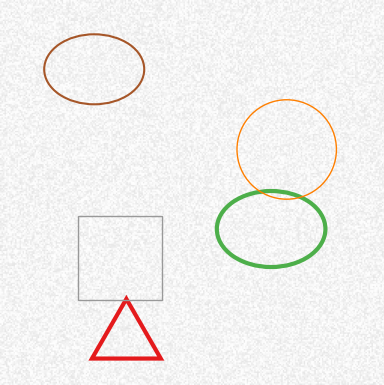[{"shape": "triangle", "thickness": 3, "radius": 0.52, "center": [0.328, 0.12]}, {"shape": "oval", "thickness": 3, "radius": 0.71, "center": [0.704, 0.405]}, {"shape": "circle", "thickness": 1, "radius": 0.65, "center": [0.745, 0.612]}, {"shape": "oval", "thickness": 1.5, "radius": 0.65, "center": [0.245, 0.82]}, {"shape": "square", "thickness": 1, "radius": 0.55, "center": [0.312, 0.329]}]